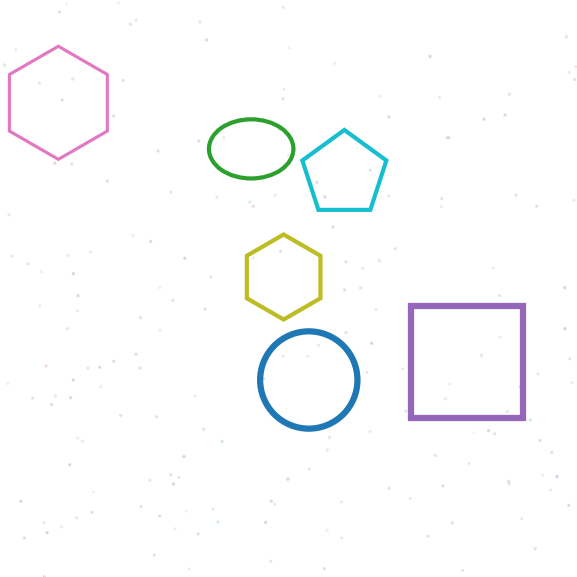[{"shape": "circle", "thickness": 3, "radius": 0.42, "center": [0.535, 0.341]}, {"shape": "oval", "thickness": 2, "radius": 0.37, "center": [0.435, 0.741]}, {"shape": "square", "thickness": 3, "radius": 0.49, "center": [0.808, 0.372]}, {"shape": "hexagon", "thickness": 1.5, "radius": 0.49, "center": [0.101, 0.821]}, {"shape": "hexagon", "thickness": 2, "radius": 0.37, "center": [0.491, 0.519]}, {"shape": "pentagon", "thickness": 2, "radius": 0.38, "center": [0.596, 0.698]}]